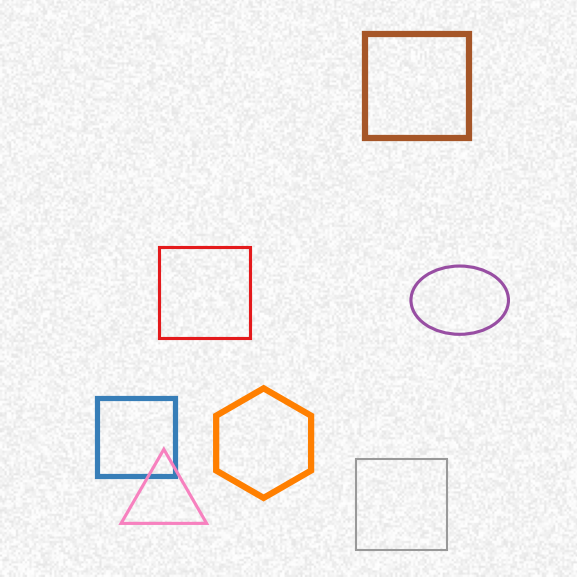[{"shape": "square", "thickness": 1.5, "radius": 0.39, "center": [0.355, 0.493]}, {"shape": "square", "thickness": 2.5, "radius": 0.34, "center": [0.236, 0.242]}, {"shape": "oval", "thickness": 1.5, "radius": 0.42, "center": [0.796, 0.479]}, {"shape": "hexagon", "thickness": 3, "radius": 0.47, "center": [0.457, 0.232]}, {"shape": "square", "thickness": 3, "radius": 0.45, "center": [0.722, 0.849]}, {"shape": "triangle", "thickness": 1.5, "radius": 0.43, "center": [0.284, 0.136]}, {"shape": "square", "thickness": 1, "radius": 0.39, "center": [0.695, 0.125]}]